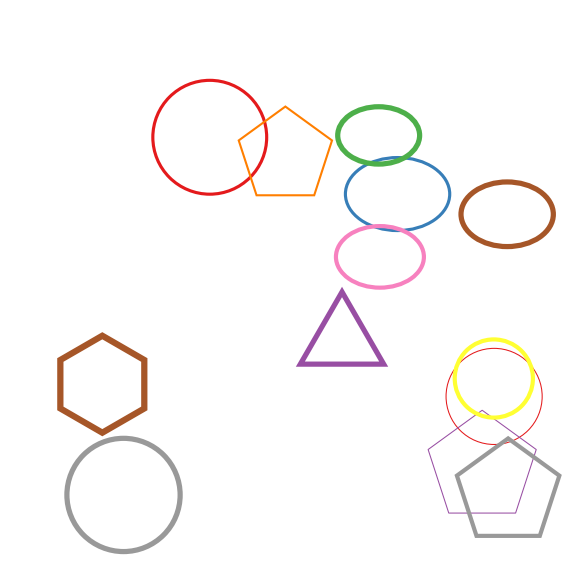[{"shape": "circle", "thickness": 0.5, "radius": 0.42, "center": [0.856, 0.313]}, {"shape": "circle", "thickness": 1.5, "radius": 0.49, "center": [0.363, 0.761]}, {"shape": "oval", "thickness": 1.5, "radius": 0.45, "center": [0.688, 0.663]}, {"shape": "oval", "thickness": 2.5, "radius": 0.35, "center": [0.656, 0.765]}, {"shape": "triangle", "thickness": 2.5, "radius": 0.42, "center": [0.592, 0.41]}, {"shape": "pentagon", "thickness": 0.5, "radius": 0.49, "center": [0.835, 0.19]}, {"shape": "pentagon", "thickness": 1, "radius": 0.42, "center": [0.494, 0.73]}, {"shape": "circle", "thickness": 2, "radius": 0.34, "center": [0.855, 0.344]}, {"shape": "oval", "thickness": 2.5, "radius": 0.4, "center": [0.878, 0.628]}, {"shape": "hexagon", "thickness": 3, "radius": 0.42, "center": [0.177, 0.334]}, {"shape": "oval", "thickness": 2, "radius": 0.38, "center": [0.658, 0.554]}, {"shape": "pentagon", "thickness": 2, "radius": 0.47, "center": [0.88, 0.147]}, {"shape": "circle", "thickness": 2.5, "radius": 0.49, "center": [0.214, 0.142]}]